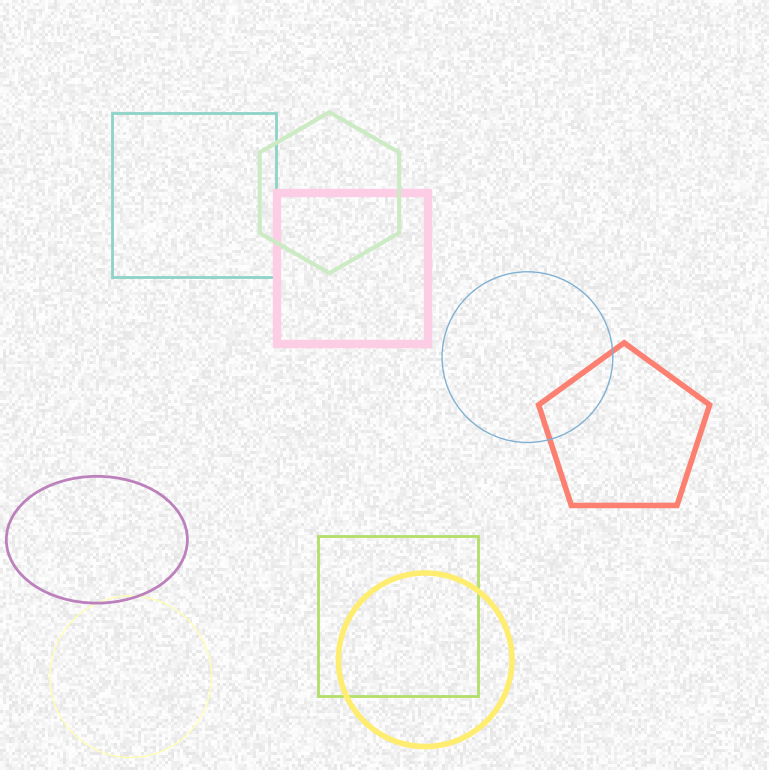[{"shape": "square", "thickness": 1, "radius": 0.53, "center": [0.252, 0.747]}, {"shape": "circle", "thickness": 0.5, "radius": 0.52, "center": [0.17, 0.121]}, {"shape": "pentagon", "thickness": 2, "radius": 0.58, "center": [0.811, 0.438]}, {"shape": "circle", "thickness": 0.5, "radius": 0.55, "center": [0.685, 0.536]}, {"shape": "square", "thickness": 1, "radius": 0.52, "center": [0.517, 0.2]}, {"shape": "square", "thickness": 3, "radius": 0.49, "center": [0.457, 0.651]}, {"shape": "oval", "thickness": 1, "radius": 0.59, "center": [0.126, 0.299]}, {"shape": "hexagon", "thickness": 1.5, "radius": 0.52, "center": [0.428, 0.75]}, {"shape": "circle", "thickness": 2, "radius": 0.56, "center": [0.552, 0.143]}]